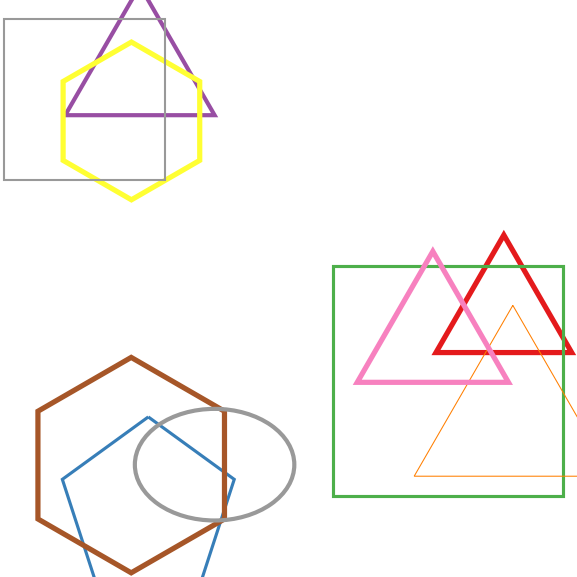[{"shape": "triangle", "thickness": 2.5, "radius": 0.68, "center": [0.872, 0.456]}, {"shape": "pentagon", "thickness": 1.5, "radius": 0.78, "center": [0.257, 0.121]}, {"shape": "square", "thickness": 1.5, "radius": 1.0, "center": [0.775, 0.339]}, {"shape": "triangle", "thickness": 2, "radius": 0.75, "center": [0.242, 0.874]}, {"shape": "triangle", "thickness": 0.5, "radius": 0.99, "center": [0.888, 0.273]}, {"shape": "hexagon", "thickness": 2.5, "radius": 0.68, "center": [0.228, 0.79]}, {"shape": "hexagon", "thickness": 2.5, "radius": 0.93, "center": [0.227, 0.194]}, {"shape": "triangle", "thickness": 2.5, "radius": 0.76, "center": [0.75, 0.413]}, {"shape": "square", "thickness": 1, "radius": 0.7, "center": [0.146, 0.828]}, {"shape": "oval", "thickness": 2, "radius": 0.69, "center": [0.372, 0.194]}]